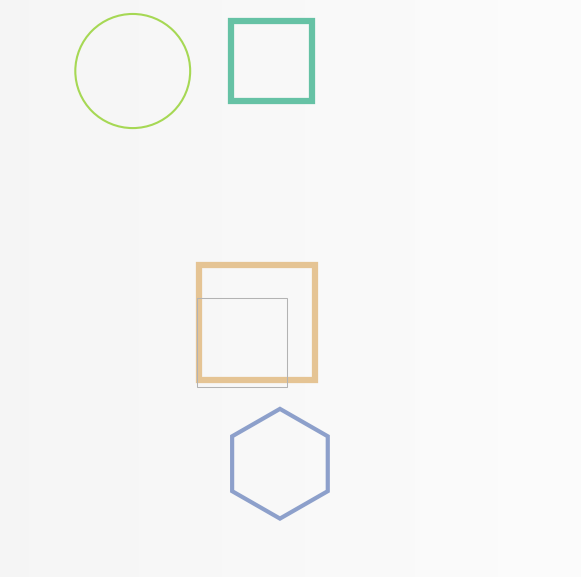[{"shape": "square", "thickness": 3, "radius": 0.35, "center": [0.467, 0.894]}, {"shape": "hexagon", "thickness": 2, "radius": 0.47, "center": [0.482, 0.196]}, {"shape": "circle", "thickness": 1, "radius": 0.49, "center": [0.228, 0.876]}, {"shape": "square", "thickness": 3, "radius": 0.5, "center": [0.442, 0.441]}, {"shape": "square", "thickness": 0.5, "radius": 0.39, "center": [0.416, 0.406]}]